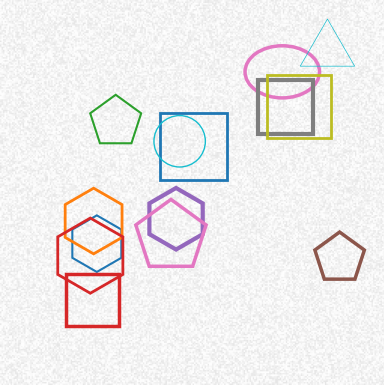[{"shape": "square", "thickness": 2, "radius": 0.44, "center": [0.502, 0.619]}, {"shape": "hexagon", "thickness": 1.5, "radius": 0.37, "center": [0.252, 0.367]}, {"shape": "hexagon", "thickness": 2, "radius": 0.43, "center": [0.243, 0.426]}, {"shape": "pentagon", "thickness": 1.5, "radius": 0.35, "center": [0.301, 0.684]}, {"shape": "square", "thickness": 2.5, "radius": 0.34, "center": [0.241, 0.221]}, {"shape": "hexagon", "thickness": 2, "radius": 0.49, "center": [0.235, 0.336]}, {"shape": "hexagon", "thickness": 3, "radius": 0.4, "center": [0.457, 0.432]}, {"shape": "pentagon", "thickness": 2.5, "radius": 0.34, "center": [0.882, 0.33]}, {"shape": "pentagon", "thickness": 2.5, "radius": 0.48, "center": [0.444, 0.386]}, {"shape": "oval", "thickness": 2.5, "radius": 0.48, "center": [0.733, 0.813]}, {"shape": "square", "thickness": 3, "radius": 0.35, "center": [0.742, 0.722]}, {"shape": "square", "thickness": 2, "radius": 0.41, "center": [0.777, 0.723]}, {"shape": "triangle", "thickness": 0.5, "radius": 0.41, "center": [0.851, 0.869]}, {"shape": "circle", "thickness": 1, "radius": 0.33, "center": [0.467, 0.633]}]